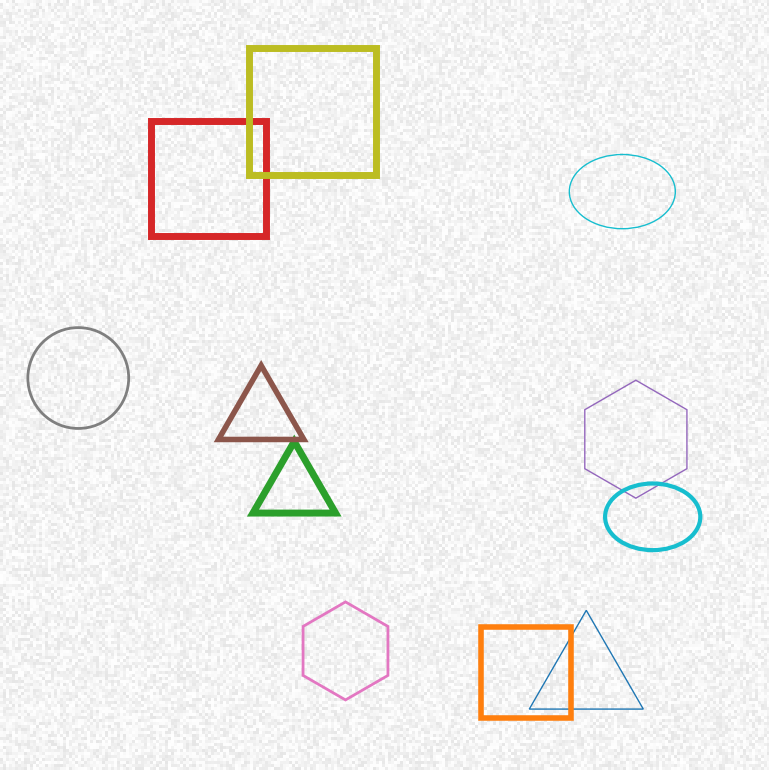[{"shape": "triangle", "thickness": 0.5, "radius": 0.43, "center": [0.761, 0.122]}, {"shape": "square", "thickness": 2, "radius": 0.29, "center": [0.683, 0.126]}, {"shape": "triangle", "thickness": 2.5, "radius": 0.31, "center": [0.382, 0.365]}, {"shape": "square", "thickness": 2.5, "radius": 0.37, "center": [0.27, 0.768]}, {"shape": "hexagon", "thickness": 0.5, "radius": 0.38, "center": [0.826, 0.43]}, {"shape": "triangle", "thickness": 2, "radius": 0.32, "center": [0.339, 0.461]}, {"shape": "hexagon", "thickness": 1, "radius": 0.32, "center": [0.449, 0.155]}, {"shape": "circle", "thickness": 1, "radius": 0.33, "center": [0.102, 0.509]}, {"shape": "square", "thickness": 2.5, "radius": 0.41, "center": [0.406, 0.855]}, {"shape": "oval", "thickness": 1.5, "radius": 0.31, "center": [0.848, 0.329]}, {"shape": "oval", "thickness": 0.5, "radius": 0.34, "center": [0.808, 0.751]}]